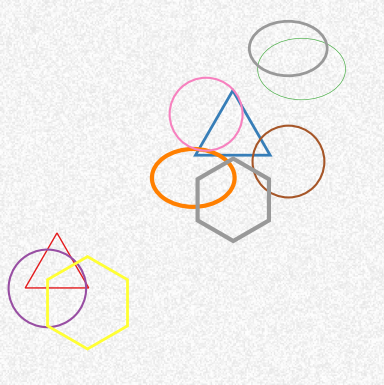[{"shape": "triangle", "thickness": 1, "radius": 0.48, "center": [0.148, 0.3]}, {"shape": "triangle", "thickness": 2, "radius": 0.56, "center": [0.605, 0.653]}, {"shape": "oval", "thickness": 0.5, "radius": 0.57, "center": [0.783, 0.821]}, {"shape": "circle", "thickness": 1.5, "radius": 0.5, "center": [0.123, 0.251]}, {"shape": "oval", "thickness": 3, "radius": 0.54, "center": [0.502, 0.538]}, {"shape": "hexagon", "thickness": 2, "radius": 0.6, "center": [0.227, 0.214]}, {"shape": "circle", "thickness": 1.5, "radius": 0.47, "center": [0.749, 0.58]}, {"shape": "circle", "thickness": 1.5, "radius": 0.47, "center": [0.535, 0.703]}, {"shape": "hexagon", "thickness": 3, "radius": 0.53, "center": [0.606, 0.481]}, {"shape": "oval", "thickness": 2, "radius": 0.51, "center": [0.749, 0.874]}]